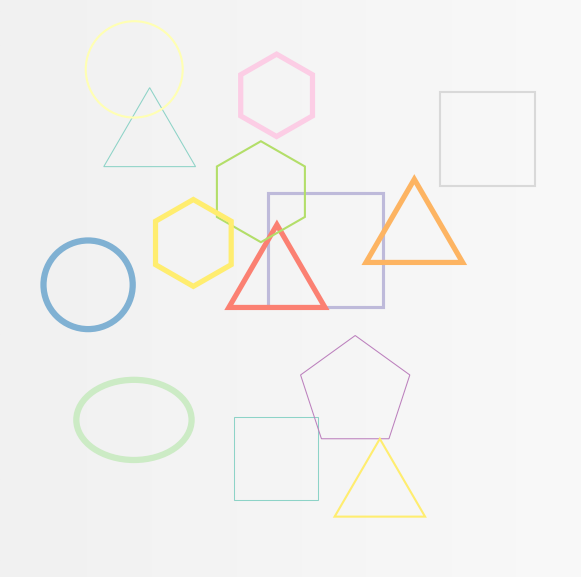[{"shape": "square", "thickness": 0.5, "radius": 0.36, "center": [0.475, 0.205]}, {"shape": "triangle", "thickness": 0.5, "radius": 0.46, "center": [0.257, 0.756]}, {"shape": "circle", "thickness": 1, "radius": 0.42, "center": [0.231, 0.879]}, {"shape": "square", "thickness": 1.5, "radius": 0.49, "center": [0.56, 0.567]}, {"shape": "triangle", "thickness": 2.5, "radius": 0.48, "center": [0.476, 0.515]}, {"shape": "circle", "thickness": 3, "radius": 0.38, "center": [0.152, 0.506]}, {"shape": "triangle", "thickness": 2.5, "radius": 0.48, "center": [0.713, 0.593]}, {"shape": "hexagon", "thickness": 1, "radius": 0.44, "center": [0.449, 0.667]}, {"shape": "hexagon", "thickness": 2.5, "radius": 0.36, "center": [0.476, 0.834]}, {"shape": "square", "thickness": 1, "radius": 0.41, "center": [0.838, 0.759]}, {"shape": "pentagon", "thickness": 0.5, "radius": 0.49, "center": [0.611, 0.319]}, {"shape": "oval", "thickness": 3, "radius": 0.5, "center": [0.23, 0.272]}, {"shape": "hexagon", "thickness": 2.5, "radius": 0.38, "center": [0.333, 0.578]}, {"shape": "triangle", "thickness": 1, "radius": 0.45, "center": [0.654, 0.149]}]